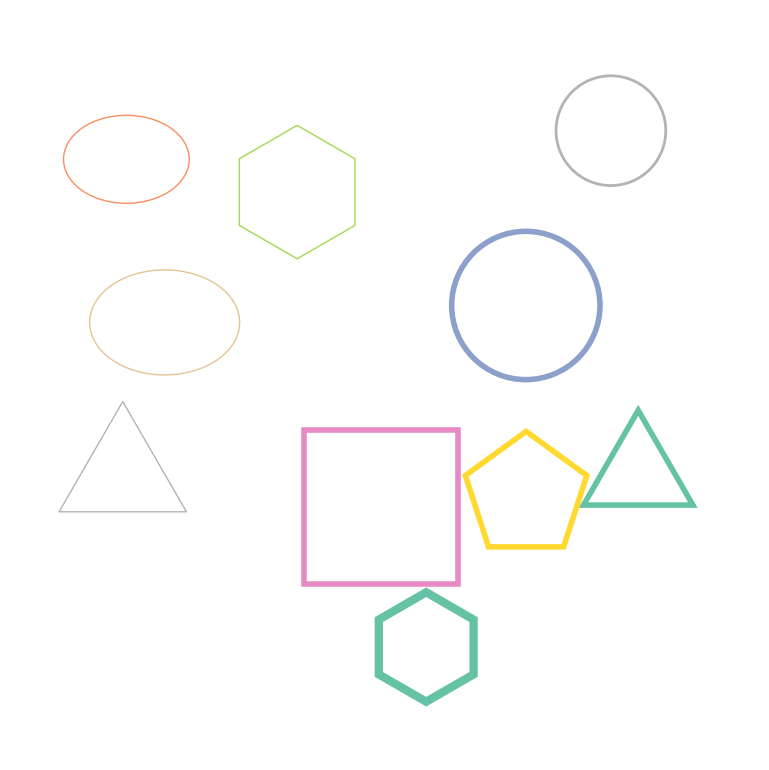[{"shape": "hexagon", "thickness": 3, "radius": 0.36, "center": [0.554, 0.16]}, {"shape": "triangle", "thickness": 2, "radius": 0.41, "center": [0.829, 0.385]}, {"shape": "oval", "thickness": 0.5, "radius": 0.41, "center": [0.164, 0.793]}, {"shape": "circle", "thickness": 2, "radius": 0.48, "center": [0.683, 0.603]}, {"shape": "square", "thickness": 2, "radius": 0.5, "center": [0.495, 0.342]}, {"shape": "hexagon", "thickness": 0.5, "radius": 0.43, "center": [0.386, 0.751]}, {"shape": "pentagon", "thickness": 2, "radius": 0.41, "center": [0.683, 0.357]}, {"shape": "oval", "thickness": 0.5, "radius": 0.49, "center": [0.214, 0.581]}, {"shape": "circle", "thickness": 1, "radius": 0.36, "center": [0.793, 0.83]}, {"shape": "triangle", "thickness": 0.5, "radius": 0.48, "center": [0.159, 0.383]}]